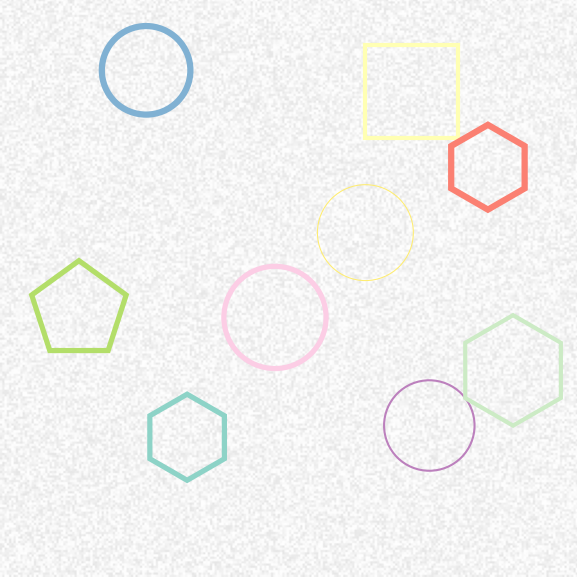[{"shape": "hexagon", "thickness": 2.5, "radius": 0.37, "center": [0.324, 0.242]}, {"shape": "square", "thickness": 2, "radius": 0.4, "center": [0.713, 0.84]}, {"shape": "hexagon", "thickness": 3, "radius": 0.37, "center": [0.845, 0.71]}, {"shape": "circle", "thickness": 3, "radius": 0.38, "center": [0.253, 0.877]}, {"shape": "pentagon", "thickness": 2.5, "radius": 0.43, "center": [0.137, 0.462]}, {"shape": "circle", "thickness": 2.5, "radius": 0.44, "center": [0.476, 0.449]}, {"shape": "circle", "thickness": 1, "radius": 0.39, "center": [0.743, 0.262]}, {"shape": "hexagon", "thickness": 2, "radius": 0.48, "center": [0.888, 0.358]}, {"shape": "circle", "thickness": 0.5, "radius": 0.42, "center": [0.633, 0.596]}]